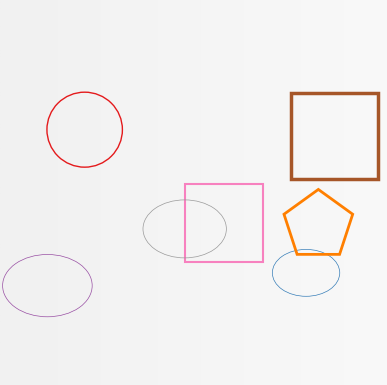[{"shape": "circle", "thickness": 1, "radius": 0.49, "center": [0.218, 0.663]}, {"shape": "oval", "thickness": 0.5, "radius": 0.44, "center": [0.79, 0.291]}, {"shape": "oval", "thickness": 0.5, "radius": 0.58, "center": [0.122, 0.258]}, {"shape": "pentagon", "thickness": 2, "radius": 0.47, "center": [0.822, 0.415]}, {"shape": "square", "thickness": 2.5, "radius": 0.56, "center": [0.863, 0.648]}, {"shape": "square", "thickness": 1.5, "radius": 0.51, "center": [0.577, 0.42]}, {"shape": "oval", "thickness": 0.5, "radius": 0.54, "center": [0.477, 0.405]}]